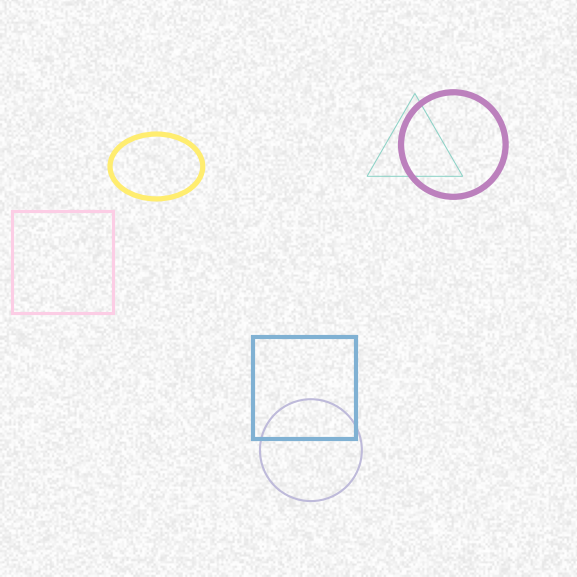[{"shape": "triangle", "thickness": 0.5, "radius": 0.48, "center": [0.718, 0.742]}, {"shape": "circle", "thickness": 1, "radius": 0.44, "center": [0.538, 0.22]}, {"shape": "square", "thickness": 2, "radius": 0.44, "center": [0.527, 0.327]}, {"shape": "square", "thickness": 1.5, "radius": 0.44, "center": [0.108, 0.545]}, {"shape": "circle", "thickness": 3, "radius": 0.45, "center": [0.785, 0.749]}, {"shape": "oval", "thickness": 2.5, "radius": 0.4, "center": [0.271, 0.711]}]